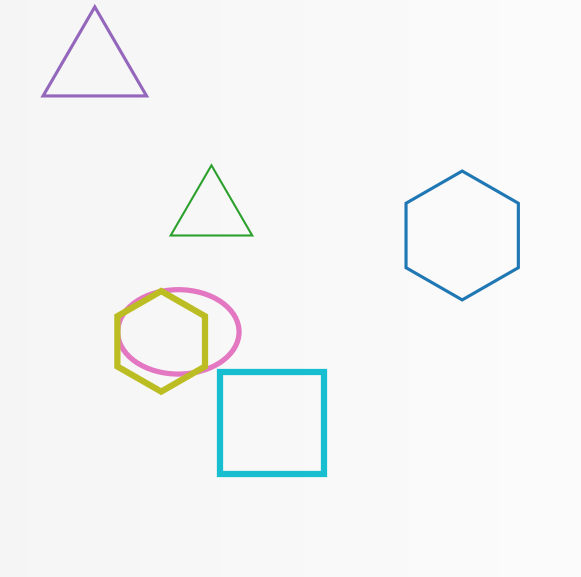[{"shape": "hexagon", "thickness": 1.5, "radius": 0.56, "center": [0.795, 0.591]}, {"shape": "triangle", "thickness": 1, "radius": 0.41, "center": [0.364, 0.632]}, {"shape": "triangle", "thickness": 1.5, "radius": 0.51, "center": [0.163, 0.884]}, {"shape": "oval", "thickness": 2.5, "radius": 0.52, "center": [0.307, 0.424]}, {"shape": "hexagon", "thickness": 3, "radius": 0.44, "center": [0.277, 0.408]}, {"shape": "square", "thickness": 3, "radius": 0.45, "center": [0.468, 0.267]}]